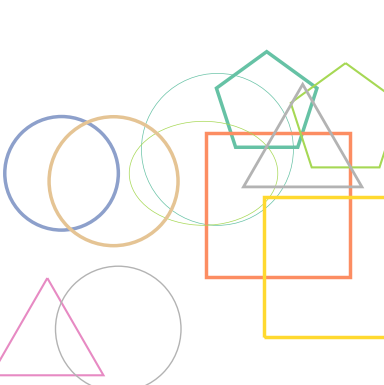[{"shape": "circle", "thickness": 0.5, "radius": 0.99, "center": [0.565, 0.612]}, {"shape": "pentagon", "thickness": 2.5, "radius": 0.69, "center": [0.693, 0.729]}, {"shape": "square", "thickness": 2.5, "radius": 0.94, "center": [0.721, 0.468]}, {"shape": "circle", "thickness": 2.5, "radius": 0.74, "center": [0.16, 0.55]}, {"shape": "triangle", "thickness": 1.5, "radius": 0.84, "center": [0.123, 0.109]}, {"shape": "pentagon", "thickness": 1.5, "radius": 0.75, "center": [0.898, 0.686]}, {"shape": "oval", "thickness": 0.5, "radius": 0.96, "center": [0.529, 0.55]}, {"shape": "square", "thickness": 2.5, "radius": 0.91, "center": [0.869, 0.306]}, {"shape": "circle", "thickness": 2.5, "radius": 0.84, "center": [0.295, 0.529]}, {"shape": "triangle", "thickness": 2, "radius": 0.89, "center": [0.786, 0.603]}, {"shape": "circle", "thickness": 1, "radius": 0.82, "center": [0.307, 0.146]}]